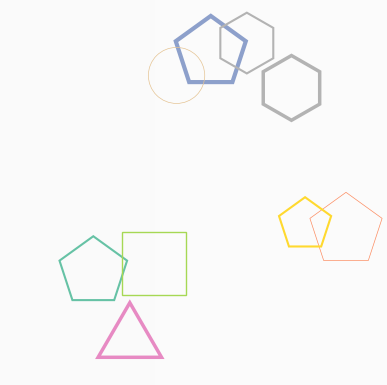[{"shape": "pentagon", "thickness": 1.5, "radius": 0.46, "center": [0.241, 0.295]}, {"shape": "pentagon", "thickness": 0.5, "radius": 0.49, "center": [0.893, 0.403]}, {"shape": "pentagon", "thickness": 3, "radius": 0.47, "center": [0.544, 0.864]}, {"shape": "triangle", "thickness": 2.5, "radius": 0.47, "center": [0.335, 0.119]}, {"shape": "square", "thickness": 1, "radius": 0.41, "center": [0.397, 0.316]}, {"shape": "pentagon", "thickness": 1.5, "radius": 0.35, "center": [0.787, 0.417]}, {"shape": "circle", "thickness": 0.5, "radius": 0.36, "center": [0.456, 0.804]}, {"shape": "hexagon", "thickness": 2.5, "radius": 0.42, "center": [0.752, 0.772]}, {"shape": "hexagon", "thickness": 1.5, "radius": 0.39, "center": [0.637, 0.888]}]